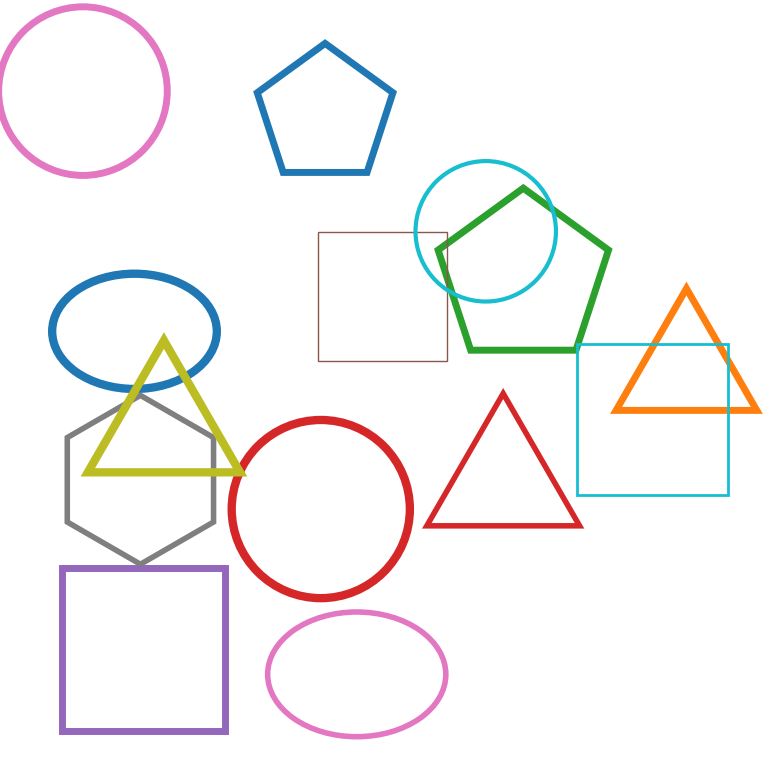[{"shape": "oval", "thickness": 3, "radius": 0.53, "center": [0.175, 0.57]}, {"shape": "pentagon", "thickness": 2.5, "radius": 0.46, "center": [0.422, 0.851]}, {"shape": "triangle", "thickness": 2.5, "radius": 0.53, "center": [0.891, 0.52]}, {"shape": "pentagon", "thickness": 2.5, "radius": 0.58, "center": [0.68, 0.639]}, {"shape": "triangle", "thickness": 2, "radius": 0.57, "center": [0.653, 0.374]}, {"shape": "circle", "thickness": 3, "radius": 0.58, "center": [0.417, 0.339]}, {"shape": "square", "thickness": 2.5, "radius": 0.53, "center": [0.187, 0.157]}, {"shape": "square", "thickness": 0.5, "radius": 0.42, "center": [0.497, 0.615]}, {"shape": "circle", "thickness": 2.5, "radius": 0.55, "center": [0.108, 0.882]}, {"shape": "oval", "thickness": 2, "radius": 0.58, "center": [0.463, 0.124]}, {"shape": "hexagon", "thickness": 2, "radius": 0.55, "center": [0.182, 0.377]}, {"shape": "triangle", "thickness": 3, "radius": 0.57, "center": [0.213, 0.444]}, {"shape": "circle", "thickness": 1.5, "radius": 0.46, "center": [0.631, 0.7]}, {"shape": "square", "thickness": 1, "radius": 0.49, "center": [0.847, 0.455]}]